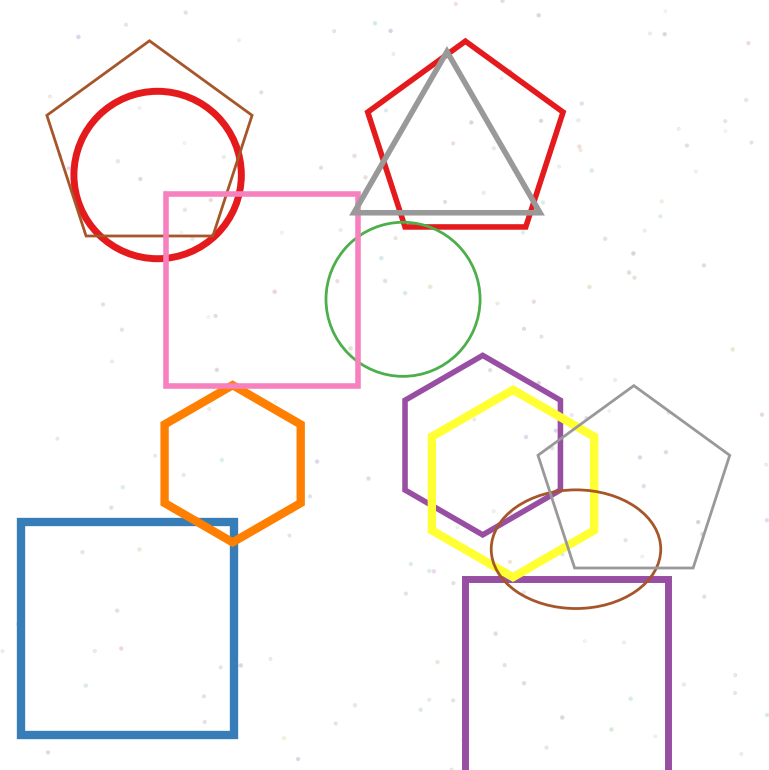[{"shape": "pentagon", "thickness": 2, "radius": 0.67, "center": [0.604, 0.813]}, {"shape": "circle", "thickness": 2.5, "radius": 0.54, "center": [0.205, 0.773]}, {"shape": "square", "thickness": 3, "radius": 0.69, "center": [0.166, 0.183]}, {"shape": "circle", "thickness": 1, "radius": 0.5, "center": [0.523, 0.611]}, {"shape": "hexagon", "thickness": 2, "radius": 0.58, "center": [0.627, 0.422]}, {"shape": "square", "thickness": 2.5, "radius": 0.66, "center": [0.736, 0.116]}, {"shape": "hexagon", "thickness": 3, "radius": 0.51, "center": [0.302, 0.398]}, {"shape": "hexagon", "thickness": 3, "radius": 0.61, "center": [0.666, 0.372]}, {"shape": "pentagon", "thickness": 1, "radius": 0.7, "center": [0.194, 0.807]}, {"shape": "oval", "thickness": 1, "radius": 0.55, "center": [0.748, 0.287]}, {"shape": "square", "thickness": 2, "radius": 0.62, "center": [0.34, 0.624]}, {"shape": "pentagon", "thickness": 1, "radius": 0.65, "center": [0.823, 0.368]}, {"shape": "triangle", "thickness": 2, "radius": 0.7, "center": [0.58, 0.793]}]